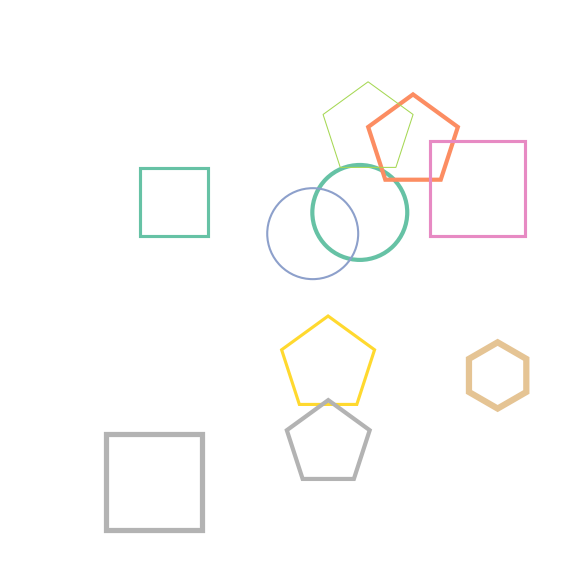[{"shape": "circle", "thickness": 2, "radius": 0.41, "center": [0.623, 0.631]}, {"shape": "square", "thickness": 1.5, "radius": 0.29, "center": [0.302, 0.65]}, {"shape": "pentagon", "thickness": 2, "radius": 0.41, "center": [0.715, 0.754]}, {"shape": "circle", "thickness": 1, "radius": 0.39, "center": [0.542, 0.595]}, {"shape": "square", "thickness": 1.5, "radius": 0.41, "center": [0.827, 0.673]}, {"shape": "pentagon", "thickness": 0.5, "radius": 0.41, "center": [0.637, 0.776]}, {"shape": "pentagon", "thickness": 1.5, "radius": 0.42, "center": [0.568, 0.367]}, {"shape": "hexagon", "thickness": 3, "radius": 0.29, "center": [0.862, 0.349]}, {"shape": "pentagon", "thickness": 2, "radius": 0.38, "center": [0.568, 0.231]}, {"shape": "square", "thickness": 2.5, "radius": 0.42, "center": [0.266, 0.165]}]